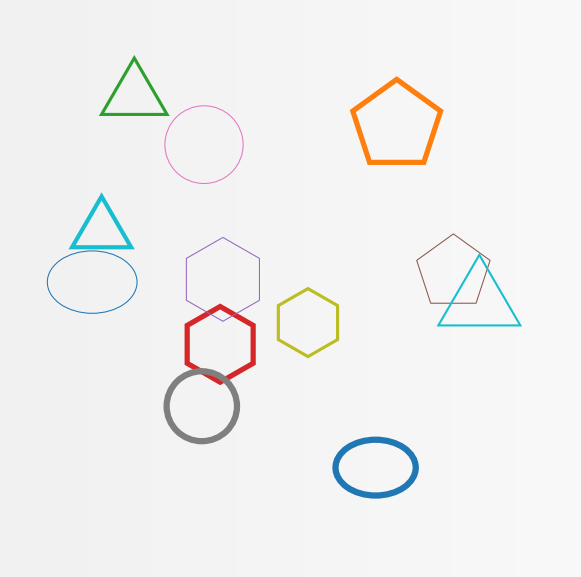[{"shape": "oval", "thickness": 0.5, "radius": 0.39, "center": [0.159, 0.511]}, {"shape": "oval", "thickness": 3, "radius": 0.35, "center": [0.646, 0.189]}, {"shape": "pentagon", "thickness": 2.5, "radius": 0.4, "center": [0.683, 0.782]}, {"shape": "triangle", "thickness": 1.5, "radius": 0.33, "center": [0.231, 0.834]}, {"shape": "hexagon", "thickness": 2.5, "radius": 0.33, "center": [0.379, 0.403]}, {"shape": "hexagon", "thickness": 0.5, "radius": 0.36, "center": [0.383, 0.515]}, {"shape": "pentagon", "thickness": 0.5, "radius": 0.33, "center": [0.78, 0.528]}, {"shape": "circle", "thickness": 0.5, "radius": 0.34, "center": [0.351, 0.749]}, {"shape": "circle", "thickness": 3, "radius": 0.3, "center": [0.347, 0.296]}, {"shape": "hexagon", "thickness": 1.5, "radius": 0.29, "center": [0.53, 0.441]}, {"shape": "triangle", "thickness": 1, "radius": 0.41, "center": [0.825, 0.476]}, {"shape": "triangle", "thickness": 2, "radius": 0.29, "center": [0.175, 0.6]}]